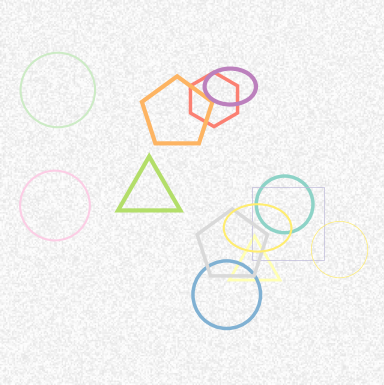[{"shape": "circle", "thickness": 2.5, "radius": 0.37, "center": [0.739, 0.469]}, {"shape": "triangle", "thickness": 2, "radius": 0.38, "center": [0.661, 0.311]}, {"shape": "square", "thickness": 0.5, "radius": 0.47, "center": [0.748, 0.42]}, {"shape": "hexagon", "thickness": 2.5, "radius": 0.35, "center": [0.556, 0.742]}, {"shape": "circle", "thickness": 2.5, "radius": 0.44, "center": [0.589, 0.235]}, {"shape": "pentagon", "thickness": 3, "radius": 0.48, "center": [0.46, 0.706]}, {"shape": "triangle", "thickness": 3, "radius": 0.47, "center": [0.388, 0.5]}, {"shape": "circle", "thickness": 1.5, "radius": 0.45, "center": [0.143, 0.466]}, {"shape": "pentagon", "thickness": 2.5, "radius": 0.48, "center": [0.603, 0.361]}, {"shape": "oval", "thickness": 3, "radius": 0.33, "center": [0.598, 0.775]}, {"shape": "circle", "thickness": 1.5, "radius": 0.48, "center": [0.15, 0.766]}, {"shape": "circle", "thickness": 0.5, "radius": 0.37, "center": [0.882, 0.352]}, {"shape": "oval", "thickness": 1.5, "radius": 0.44, "center": [0.669, 0.408]}]